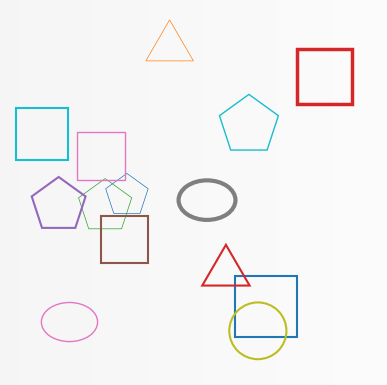[{"shape": "square", "thickness": 1.5, "radius": 0.4, "center": [0.687, 0.204]}, {"shape": "pentagon", "thickness": 0.5, "radius": 0.29, "center": [0.327, 0.492]}, {"shape": "triangle", "thickness": 0.5, "radius": 0.35, "center": [0.438, 0.877]}, {"shape": "pentagon", "thickness": 0.5, "radius": 0.36, "center": [0.271, 0.464]}, {"shape": "square", "thickness": 2.5, "radius": 0.36, "center": [0.837, 0.801]}, {"shape": "triangle", "thickness": 1.5, "radius": 0.35, "center": [0.583, 0.294]}, {"shape": "pentagon", "thickness": 1.5, "radius": 0.37, "center": [0.151, 0.467]}, {"shape": "square", "thickness": 1.5, "radius": 0.31, "center": [0.321, 0.378]}, {"shape": "square", "thickness": 1, "radius": 0.31, "center": [0.26, 0.596]}, {"shape": "oval", "thickness": 1, "radius": 0.36, "center": [0.179, 0.164]}, {"shape": "oval", "thickness": 3, "radius": 0.37, "center": [0.534, 0.48]}, {"shape": "circle", "thickness": 1.5, "radius": 0.37, "center": [0.665, 0.141]}, {"shape": "pentagon", "thickness": 1, "radius": 0.4, "center": [0.642, 0.675]}, {"shape": "square", "thickness": 1.5, "radius": 0.34, "center": [0.109, 0.653]}]